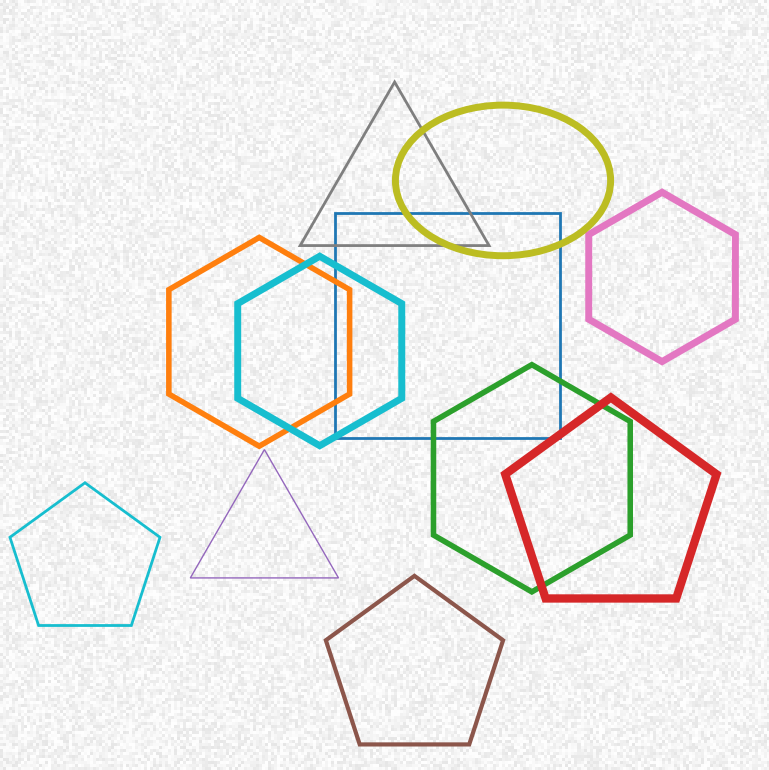[{"shape": "square", "thickness": 1, "radius": 0.73, "center": [0.582, 0.577]}, {"shape": "hexagon", "thickness": 2, "radius": 0.68, "center": [0.337, 0.556]}, {"shape": "hexagon", "thickness": 2, "radius": 0.74, "center": [0.691, 0.379]}, {"shape": "pentagon", "thickness": 3, "radius": 0.72, "center": [0.793, 0.339]}, {"shape": "triangle", "thickness": 0.5, "radius": 0.56, "center": [0.343, 0.305]}, {"shape": "pentagon", "thickness": 1.5, "radius": 0.61, "center": [0.538, 0.131]}, {"shape": "hexagon", "thickness": 2.5, "radius": 0.55, "center": [0.86, 0.64]}, {"shape": "triangle", "thickness": 1, "radius": 0.71, "center": [0.512, 0.752]}, {"shape": "oval", "thickness": 2.5, "radius": 0.7, "center": [0.653, 0.766]}, {"shape": "pentagon", "thickness": 1, "radius": 0.51, "center": [0.11, 0.271]}, {"shape": "hexagon", "thickness": 2.5, "radius": 0.62, "center": [0.415, 0.544]}]